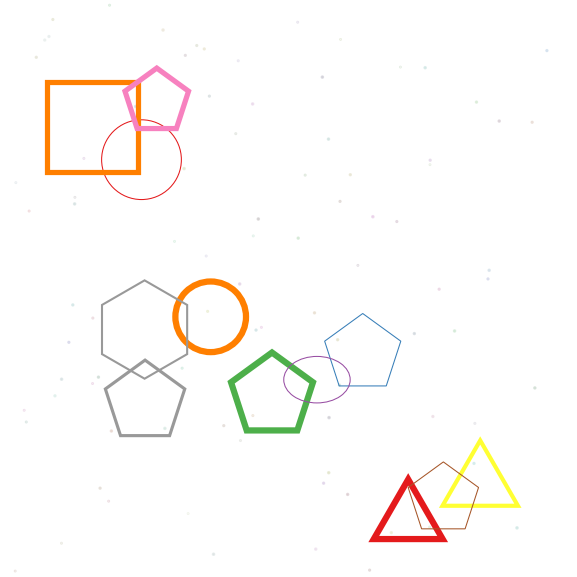[{"shape": "triangle", "thickness": 3, "radius": 0.34, "center": [0.707, 0.1]}, {"shape": "circle", "thickness": 0.5, "radius": 0.35, "center": [0.245, 0.723]}, {"shape": "pentagon", "thickness": 0.5, "radius": 0.35, "center": [0.628, 0.387]}, {"shape": "pentagon", "thickness": 3, "radius": 0.37, "center": [0.471, 0.314]}, {"shape": "oval", "thickness": 0.5, "radius": 0.29, "center": [0.549, 0.342]}, {"shape": "square", "thickness": 2.5, "radius": 0.39, "center": [0.16, 0.779]}, {"shape": "circle", "thickness": 3, "radius": 0.31, "center": [0.365, 0.451]}, {"shape": "triangle", "thickness": 2, "radius": 0.38, "center": [0.832, 0.161]}, {"shape": "pentagon", "thickness": 0.5, "radius": 0.32, "center": [0.768, 0.135]}, {"shape": "pentagon", "thickness": 2.5, "radius": 0.29, "center": [0.271, 0.823]}, {"shape": "hexagon", "thickness": 1, "radius": 0.43, "center": [0.25, 0.429]}, {"shape": "pentagon", "thickness": 1.5, "radius": 0.36, "center": [0.251, 0.303]}]